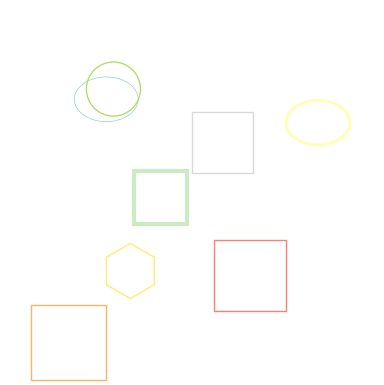[{"shape": "oval", "thickness": 0.5, "radius": 0.41, "center": [0.276, 0.742]}, {"shape": "oval", "thickness": 2, "radius": 0.41, "center": [0.826, 0.682]}, {"shape": "square", "thickness": 1, "radius": 0.46, "center": [0.649, 0.285]}, {"shape": "square", "thickness": 1, "radius": 0.49, "center": [0.178, 0.11]}, {"shape": "circle", "thickness": 1, "radius": 0.35, "center": [0.295, 0.769]}, {"shape": "square", "thickness": 1, "radius": 0.4, "center": [0.578, 0.63]}, {"shape": "square", "thickness": 3, "radius": 0.34, "center": [0.418, 0.487]}, {"shape": "hexagon", "thickness": 1, "radius": 0.36, "center": [0.339, 0.296]}]